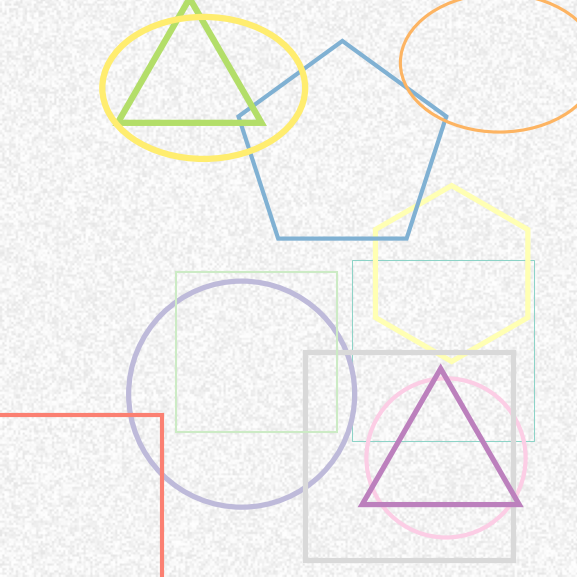[{"shape": "square", "thickness": 0.5, "radius": 0.78, "center": [0.767, 0.392]}, {"shape": "hexagon", "thickness": 2.5, "radius": 0.76, "center": [0.782, 0.525]}, {"shape": "circle", "thickness": 2.5, "radius": 0.98, "center": [0.418, 0.317]}, {"shape": "square", "thickness": 2, "radius": 0.84, "center": [0.113, 0.114]}, {"shape": "pentagon", "thickness": 2, "radius": 0.95, "center": [0.593, 0.739]}, {"shape": "oval", "thickness": 1.5, "radius": 0.86, "center": [0.864, 0.89]}, {"shape": "triangle", "thickness": 3, "radius": 0.72, "center": [0.328, 0.858]}, {"shape": "circle", "thickness": 2, "radius": 0.69, "center": [0.772, 0.206]}, {"shape": "square", "thickness": 2.5, "radius": 0.9, "center": [0.709, 0.21]}, {"shape": "triangle", "thickness": 2.5, "radius": 0.79, "center": [0.763, 0.204]}, {"shape": "square", "thickness": 1, "radius": 0.69, "center": [0.444, 0.39]}, {"shape": "oval", "thickness": 3, "radius": 0.88, "center": [0.353, 0.847]}]